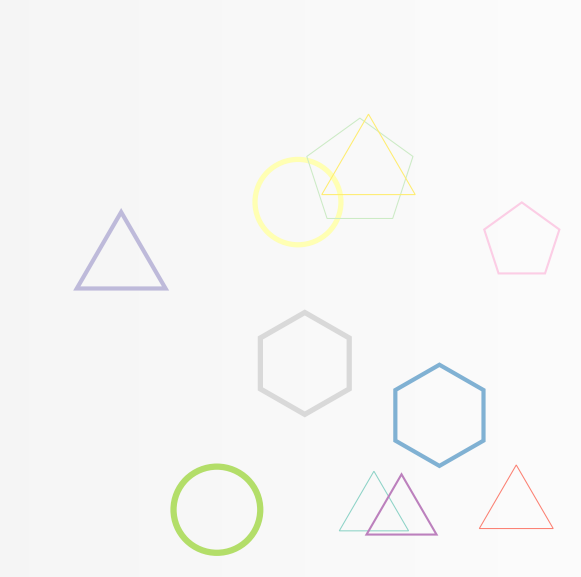[{"shape": "triangle", "thickness": 0.5, "radius": 0.34, "center": [0.643, 0.114]}, {"shape": "circle", "thickness": 2.5, "radius": 0.37, "center": [0.513, 0.649]}, {"shape": "triangle", "thickness": 2, "radius": 0.44, "center": [0.208, 0.544]}, {"shape": "triangle", "thickness": 0.5, "radius": 0.37, "center": [0.888, 0.121]}, {"shape": "hexagon", "thickness": 2, "radius": 0.44, "center": [0.756, 0.28]}, {"shape": "circle", "thickness": 3, "radius": 0.37, "center": [0.373, 0.117]}, {"shape": "pentagon", "thickness": 1, "radius": 0.34, "center": [0.898, 0.581]}, {"shape": "hexagon", "thickness": 2.5, "radius": 0.44, "center": [0.524, 0.37]}, {"shape": "triangle", "thickness": 1, "radius": 0.35, "center": [0.691, 0.108]}, {"shape": "pentagon", "thickness": 0.5, "radius": 0.48, "center": [0.619, 0.699]}, {"shape": "triangle", "thickness": 0.5, "radius": 0.46, "center": [0.634, 0.709]}]